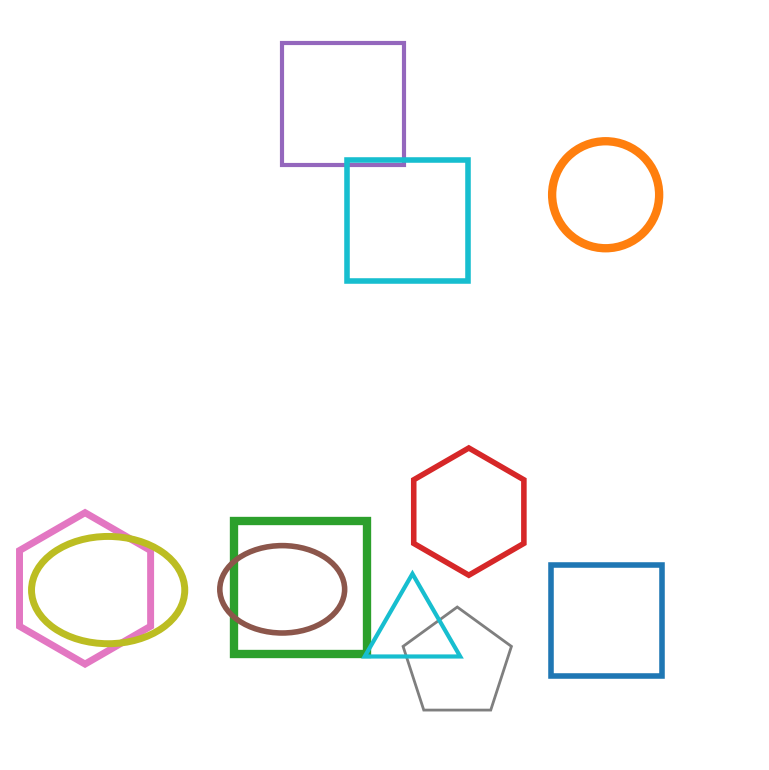[{"shape": "square", "thickness": 2, "radius": 0.36, "center": [0.787, 0.194]}, {"shape": "circle", "thickness": 3, "radius": 0.35, "center": [0.787, 0.747]}, {"shape": "square", "thickness": 3, "radius": 0.43, "center": [0.39, 0.237]}, {"shape": "hexagon", "thickness": 2, "radius": 0.41, "center": [0.609, 0.336]}, {"shape": "square", "thickness": 1.5, "radius": 0.39, "center": [0.446, 0.865]}, {"shape": "oval", "thickness": 2, "radius": 0.41, "center": [0.367, 0.235]}, {"shape": "hexagon", "thickness": 2.5, "radius": 0.49, "center": [0.11, 0.236]}, {"shape": "pentagon", "thickness": 1, "radius": 0.37, "center": [0.594, 0.138]}, {"shape": "oval", "thickness": 2.5, "radius": 0.5, "center": [0.14, 0.234]}, {"shape": "square", "thickness": 2, "radius": 0.39, "center": [0.529, 0.714]}, {"shape": "triangle", "thickness": 1.5, "radius": 0.36, "center": [0.536, 0.183]}]